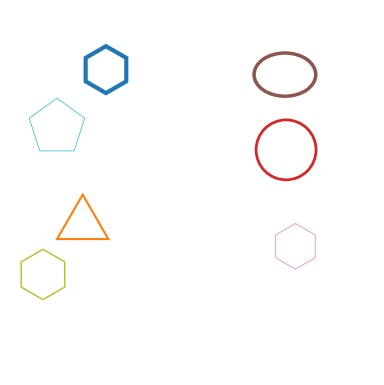[{"shape": "hexagon", "thickness": 3, "radius": 0.3, "center": [0.275, 0.819]}, {"shape": "triangle", "thickness": 1.5, "radius": 0.38, "center": [0.215, 0.418]}, {"shape": "circle", "thickness": 2, "radius": 0.39, "center": [0.743, 0.611]}, {"shape": "oval", "thickness": 2.5, "radius": 0.4, "center": [0.74, 0.806]}, {"shape": "hexagon", "thickness": 0.5, "radius": 0.3, "center": [0.767, 0.36]}, {"shape": "hexagon", "thickness": 1, "radius": 0.33, "center": [0.112, 0.287]}, {"shape": "pentagon", "thickness": 0.5, "radius": 0.38, "center": [0.148, 0.669]}]